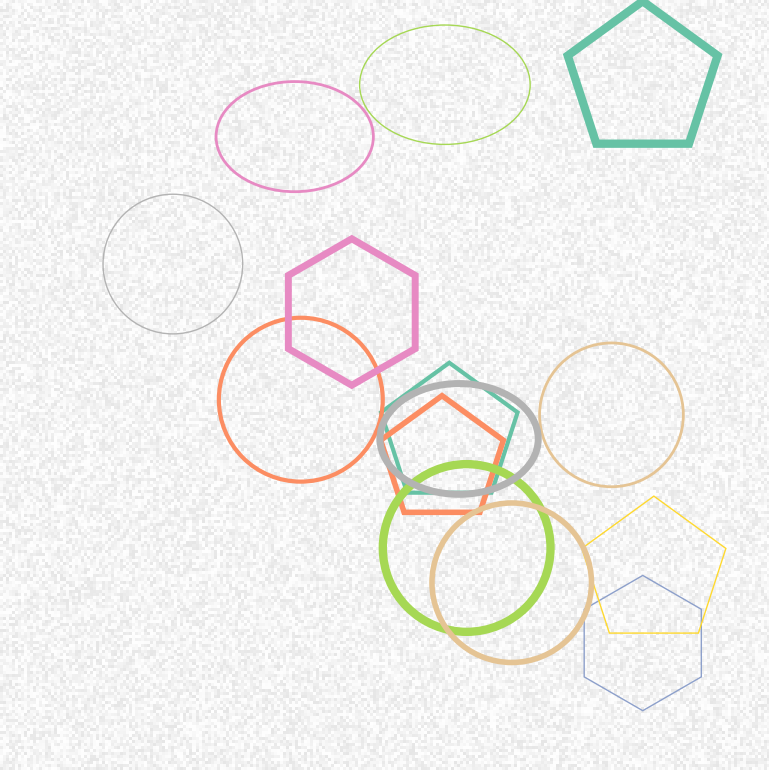[{"shape": "pentagon", "thickness": 3, "radius": 0.51, "center": [0.835, 0.896]}, {"shape": "pentagon", "thickness": 1.5, "radius": 0.47, "center": [0.583, 0.436]}, {"shape": "circle", "thickness": 1.5, "radius": 0.53, "center": [0.391, 0.481]}, {"shape": "pentagon", "thickness": 2, "radius": 0.42, "center": [0.574, 0.402]}, {"shape": "hexagon", "thickness": 0.5, "radius": 0.44, "center": [0.835, 0.165]}, {"shape": "hexagon", "thickness": 2.5, "radius": 0.48, "center": [0.457, 0.595]}, {"shape": "oval", "thickness": 1, "radius": 0.51, "center": [0.383, 0.823]}, {"shape": "oval", "thickness": 0.5, "radius": 0.55, "center": [0.578, 0.89]}, {"shape": "circle", "thickness": 3, "radius": 0.54, "center": [0.606, 0.288]}, {"shape": "pentagon", "thickness": 0.5, "radius": 0.49, "center": [0.849, 0.257]}, {"shape": "circle", "thickness": 2, "radius": 0.52, "center": [0.665, 0.243]}, {"shape": "circle", "thickness": 1, "radius": 0.47, "center": [0.794, 0.461]}, {"shape": "oval", "thickness": 2.5, "radius": 0.51, "center": [0.596, 0.43]}, {"shape": "circle", "thickness": 0.5, "radius": 0.45, "center": [0.225, 0.657]}]